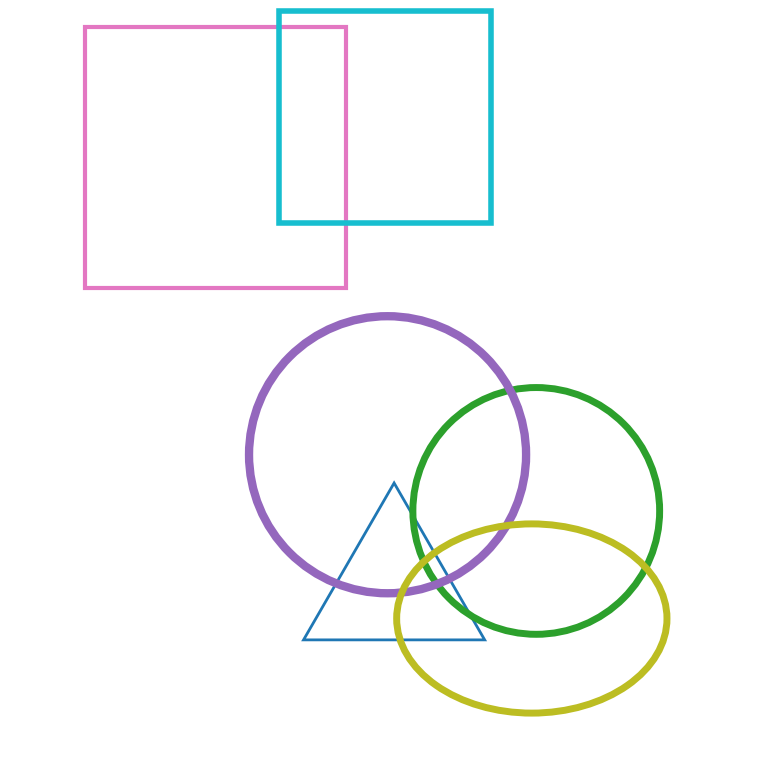[{"shape": "triangle", "thickness": 1, "radius": 0.68, "center": [0.512, 0.237]}, {"shape": "circle", "thickness": 2.5, "radius": 0.8, "center": [0.696, 0.336]}, {"shape": "circle", "thickness": 3, "radius": 0.9, "center": [0.503, 0.409]}, {"shape": "square", "thickness": 1.5, "radius": 0.85, "center": [0.28, 0.795]}, {"shape": "oval", "thickness": 2.5, "radius": 0.88, "center": [0.691, 0.197]}, {"shape": "square", "thickness": 2, "radius": 0.69, "center": [0.5, 0.848]}]